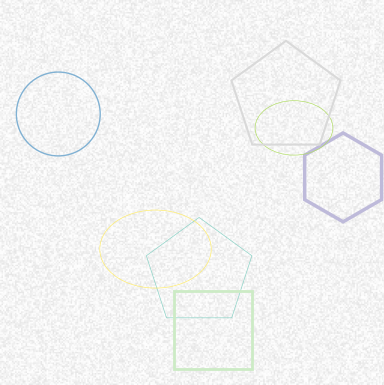[{"shape": "pentagon", "thickness": 0.5, "radius": 0.72, "center": [0.517, 0.291]}, {"shape": "hexagon", "thickness": 2.5, "radius": 0.58, "center": [0.891, 0.539]}, {"shape": "circle", "thickness": 1, "radius": 0.54, "center": [0.151, 0.704]}, {"shape": "oval", "thickness": 0.5, "radius": 0.5, "center": [0.764, 0.668]}, {"shape": "pentagon", "thickness": 1.5, "radius": 0.75, "center": [0.743, 0.745]}, {"shape": "square", "thickness": 2, "radius": 0.51, "center": [0.552, 0.143]}, {"shape": "oval", "thickness": 0.5, "radius": 0.72, "center": [0.404, 0.353]}]